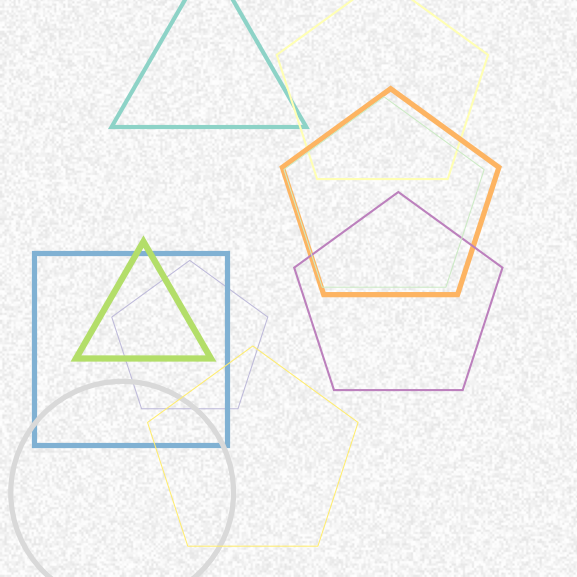[{"shape": "triangle", "thickness": 2, "radius": 0.97, "center": [0.362, 0.877]}, {"shape": "pentagon", "thickness": 1, "radius": 0.96, "center": [0.662, 0.845]}, {"shape": "pentagon", "thickness": 0.5, "radius": 0.71, "center": [0.329, 0.406]}, {"shape": "square", "thickness": 2.5, "radius": 0.83, "center": [0.226, 0.395]}, {"shape": "pentagon", "thickness": 2.5, "radius": 0.99, "center": [0.676, 0.648]}, {"shape": "triangle", "thickness": 3, "radius": 0.67, "center": [0.248, 0.446]}, {"shape": "circle", "thickness": 2.5, "radius": 0.96, "center": [0.212, 0.146]}, {"shape": "pentagon", "thickness": 1, "radius": 0.95, "center": [0.69, 0.477]}, {"shape": "pentagon", "thickness": 0.5, "radius": 0.91, "center": [0.665, 0.649]}, {"shape": "pentagon", "thickness": 0.5, "radius": 0.96, "center": [0.438, 0.208]}]